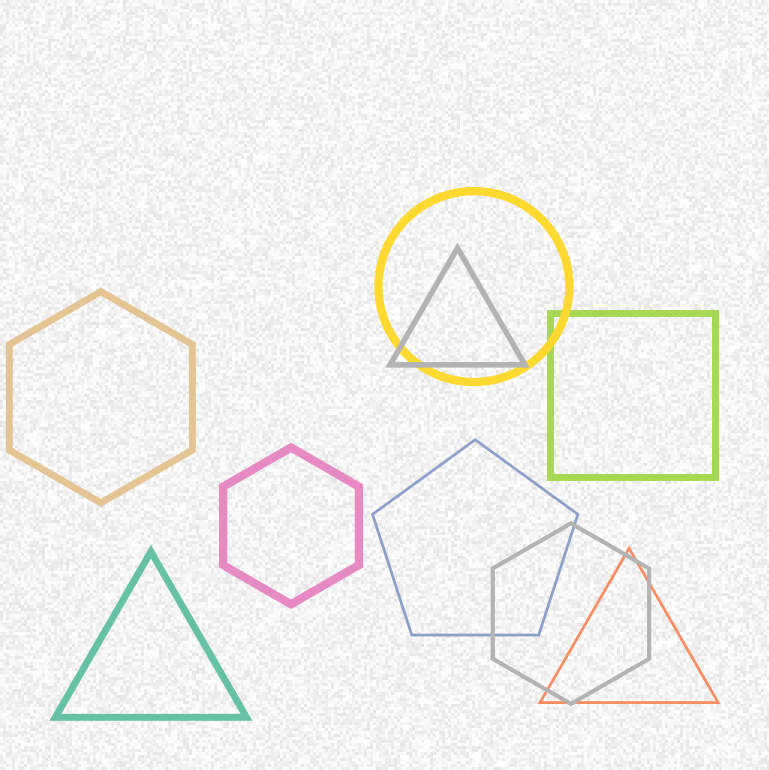[{"shape": "triangle", "thickness": 2.5, "radius": 0.72, "center": [0.196, 0.14]}, {"shape": "triangle", "thickness": 1, "radius": 0.67, "center": [0.817, 0.154]}, {"shape": "pentagon", "thickness": 1, "radius": 0.7, "center": [0.617, 0.289]}, {"shape": "hexagon", "thickness": 3, "radius": 0.51, "center": [0.378, 0.317]}, {"shape": "square", "thickness": 2.5, "radius": 0.53, "center": [0.822, 0.487]}, {"shape": "circle", "thickness": 3, "radius": 0.62, "center": [0.615, 0.628]}, {"shape": "hexagon", "thickness": 2.5, "radius": 0.69, "center": [0.131, 0.484]}, {"shape": "triangle", "thickness": 2, "radius": 0.51, "center": [0.594, 0.577]}, {"shape": "hexagon", "thickness": 1.5, "radius": 0.59, "center": [0.742, 0.203]}]